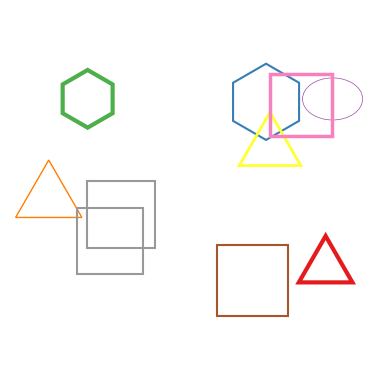[{"shape": "triangle", "thickness": 3, "radius": 0.4, "center": [0.846, 0.307]}, {"shape": "hexagon", "thickness": 1.5, "radius": 0.49, "center": [0.691, 0.736]}, {"shape": "hexagon", "thickness": 3, "radius": 0.37, "center": [0.228, 0.743]}, {"shape": "oval", "thickness": 0.5, "radius": 0.39, "center": [0.864, 0.743]}, {"shape": "triangle", "thickness": 1, "radius": 0.5, "center": [0.127, 0.485]}, {"shape": "triangle", "thickness": 2, "radius": 0.46, "center": [0.701, 0.616]}, {"shape": "square", "thickness": 1.5, "radius": 0.46, "center": [0.655, 0.272]}, {"shape": "square", "thickness": 2.5, "radius": 0.41, "center": [0.782, 0.727]}, {"shape": "square", "thickness": 1.5, "radius": 0.43, "center": [0.285, 0.374]}, {"shape": "square", "thickness": 1.5, "radius": 0.44, "center": [0.315, 0.443]}]